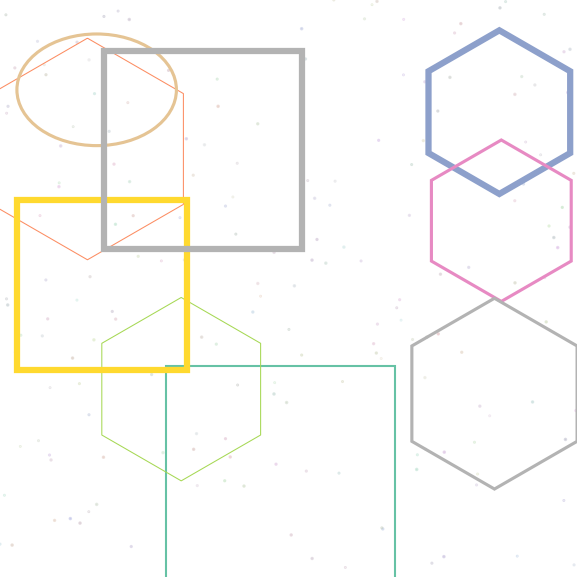[{"shape": "square", "thickness": 1, "radius": 0.99, "center": [0.486, 0.166]}, {"shape": "hexagon", "thickness": 0.5, "radius": 0.96, "center": [0.151, 0.741]}, {"shape": "hexagon", "thickness": 3, "radius": 0.71, "center": [0.865, 0.805]}, {"shape": "hexagon", "thickness": 1.5, "radius": 0.7, "center": [0.868, 0.617]}, {"shape": "hexagon", "thickness": 0.5, "radius": 0.79, "center": [0.314, 0.325]}, {"shape": "square", "thickness": 3, "radius": 0.74, "center": [0.177, 0.506]}, {"shape": "oval", "thickness": 1.5, "radius": 0.69, "center": [0.167, 0.844]}, {"shape": "hexagon", "thickness": 1.5, "radius": 0.83, "center": [0.856, 0.317]}, {"shape": "square", "thickness": 3, "radius": 0.86, "center": [0.352, 0.74]}]